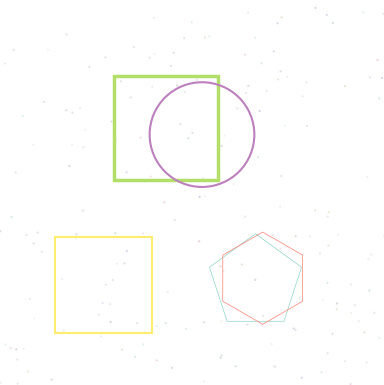[{"shape": "pentagon", "thickness": 0.5, "radius": 0.63, "center": [0.664, 0.267]}, {"shape": "hexagon", "thickness": 0.5, "radius": 0.6, "center": [0.682, 0.277]}, {"shape": "square", "thickness": 2.5, "radius": 0.67, "center": [0.431, 0.668]}, {"shape": "circle", "thickness": 1.5, "radius": 0.68, "center": [0.525, 0.65]}, {"shape": "square", "thickness": 1.5, "radius": 0.63, "center": [0.269, 0.26]}]